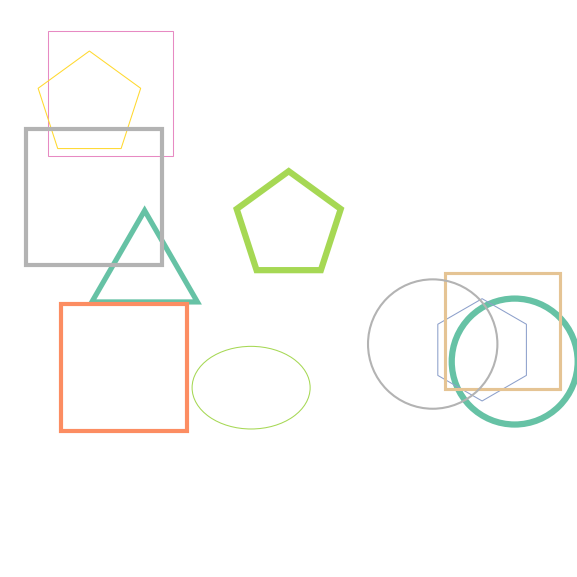[{"shape": "triangle", "thickness": 2.5, "radius": 0.53, "center": [0.25, 0.529]}, {"shape": "circle", "thickness": 3, "radius": 0.55, "center": [0.891, 0.373]}, {"shape": "square", "thickness": 2, "radius": 0.55, "center": [0.215, 0.363]}, {"shape": "hexagon", "thickness": 0.5, "radius": 0.44, "center": [0.835, 0.393]}, {"shape": "square", "thickness": 0.5, "radius": 0.54, "center": [0.191, 0.838]}, {"shape": "oval", "thickness": 0.5, "radius": 0.51, "center": [0.435, 0.328]}, {"shape": "pentagon", "thickness": 3, "radius": 0.47, "center": [0.5, 0.608]}, {"shape": "pentagon", "thickness": 0.5, "radius": 0.47, "center": [0.155, 0.817]}, {"shape": "square", "thickness": 1.5, "radius": 0.5, "center": [0.87, 0.426]}, {"shape": "square", "thickness": 2, "radius": 0.59, "center": [0.162, 0.659]}, {"shape": "circle", "thickness": 1, "radius": 0.56, "center": [0.749, 0.403]}]